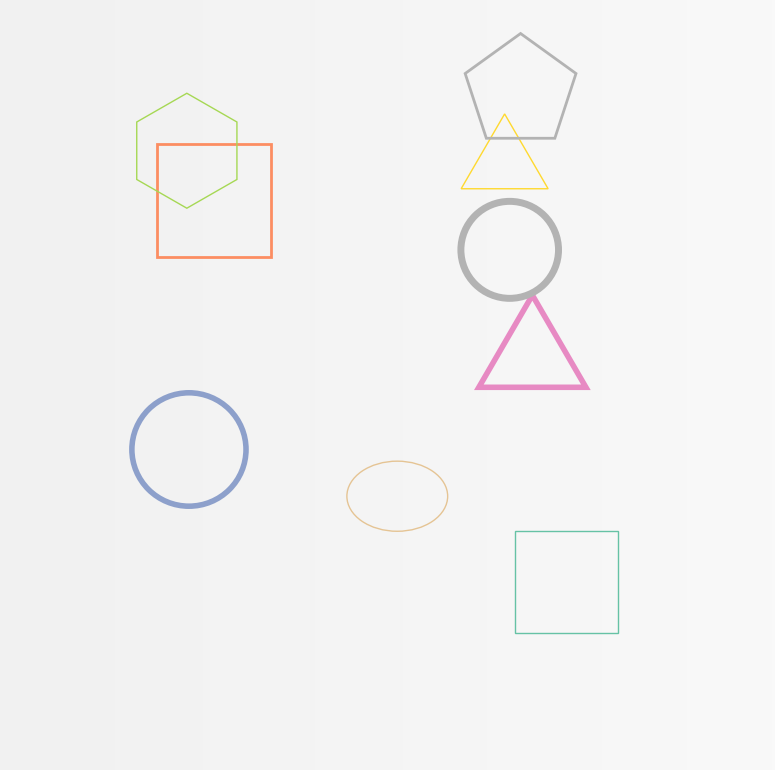[{"shape": "square", "thickness": 0.5, "radius": 0.33, "center": [0.731, 0.244]}, {"shape": "square", "thickness": 1, "radius": 0.37, "center": [0.276, 0.74]}, {"shape": "circle", "thickness": 2, "radius": 0.37, "center": [0.244, 0.416]}, {"shape": "triangle", "thickness": 2, "radius": 0.4, "center": [0.687, 0.537]}, {"shape": "hexagon", "thickness": 0.5, "radius": 0.37, "center": [0.241, 0.804]}, {"shape": "triangle", "thickness": 0.5, "radius": 0.32, "center": [0.651, 0.787]}, {"shape": "oval", "thickness": 0.5, "radius": 0.33, "center": [0.513, 0.356]}, {"shape": "circle", "thickness": 2.5, "radius": 0.31, "center": [0.658, 0.676]}, {"shape": "pentagon", "thickness": 1, "radius": 0.38, "center": [0.672, 0.881]}]